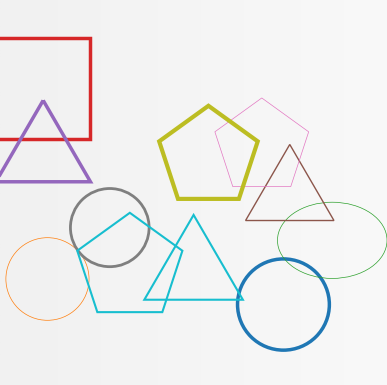[{"shape": "circle", "thickness": 2.5, "radius": 0.59, "center": [0.731, 0.209]}, {"shape": "circle", "thickness": 0.5, "radius": 0.54, "center": [0.122, 0.275]}, {"shape": "oval", "thickness": 0.5, "radius": 0.71, "center": [0.857, 0.376]}, {"shape": "square", "thickness": 2.5, "radius": 0.66, "center": [0.102, 0.77]}, {"shape": "triangle", "thickness": 2.5, "radius": 0.7, "center": [0.111, 0.598]}, {"shape": "triangle", "thickness": 1, "radius": 0.66, "center": [0.748, 0.493]}, {"shape": "pentagon", "thickness": 0.5, "radius": 0.64, "center": [0.676, 0.618]}, {"shape": "circle", "thickness": 2, "radius": 0.51, "center": [0.283, 0.409]}, {"shape": "pentagon", "thickness": 3, "radius": 0.67, "center": [0.538, 0.592]}, {"shape": "triangle", "thickness": 1.5, "radius": 0.73, "center": [0.5, 0.295]}, {"shape": "pentagon", "thickness": 1.5, "radius": 0.71, "center": [0.335, 0.305]}]